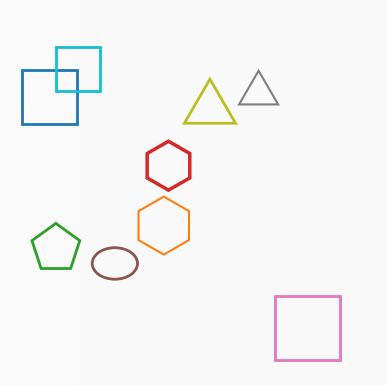[{"shape": "square", "thickness": 2, "radius": 0.35, "center": [0.128, 0.748]}, {"shape": "hexagon", "thickness": 1.5, "radius": 0.38, "center": [0.423, 0.414]}, {"shape": "pentagon", "thickness": 2, "radius": 0.32, "center": [0.144, 0.355]}, {"shape": "hexagon", "thickness": 2.5, "radius": 0.32, "center": [0.435, 0.57]}, {"shape": "oval", "thickness": 2, "radius": 0.29, "center": [0.296, 0.316]}, {"shape": "square", "thickness": 2, "radius": 0.42, "center": [0.794, 0.149]}, {"shape": "triangle", "thickness": 1.5, "radius": 0.29, "center": [0.667, 0.758]}, {"shape": "triangle", "thickness": 2, "radius": 0.38, "center": [0.542, 0.718]}, {"shape": "square", "thickness": 2, "radius": 0.29, "center": [0.202, 0.821]}]